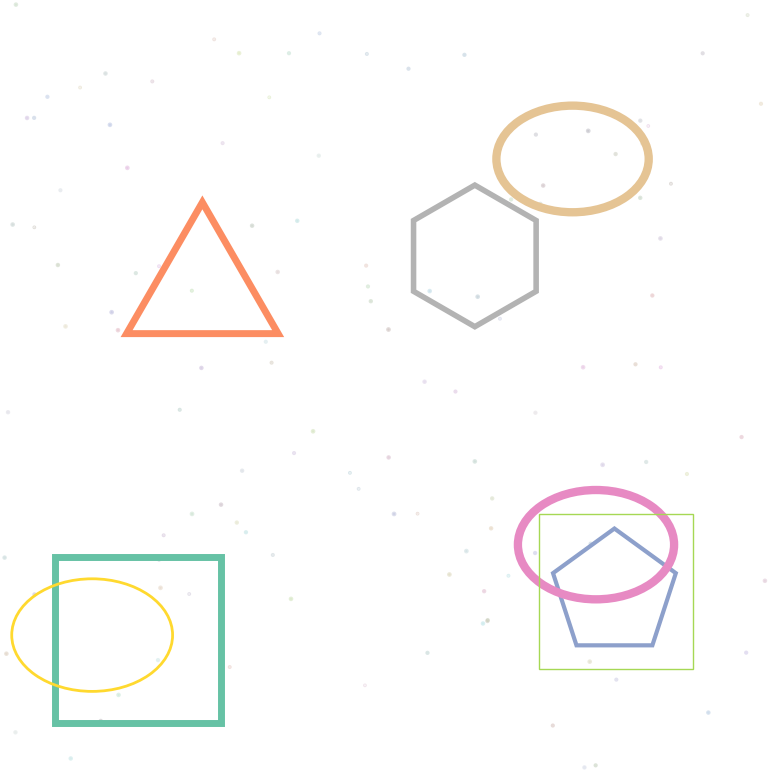[{"shape": "square", "thickness": 2.5, "radius": 0.54, "center": [0.179, 0.169]}, {"shape": "triangle", "thickness": 2.5, "radius": 0.57, "center": [0.263, 0.624]}, {"shape": "pentagon", "thickness": 1.5, "radius": 0.42, "center": [0.798, 0.23]}, {"shape": "oval", "thickness": 3, "radius": 0.51, "center": [0.774, 0.293]}, {"shape": "square", "thickness": 0.5, "radius": 0.5, "center": [0.8, 0.232]}, {"shape": "oval", "thickness": 1, "radius": 0.52, "center": [0.12, 0.175]}, {"shape": "oval", "thickness": 3, "radius": 0.49, "center": [0.744, 0.794]}, {"shape": "hexagon", "thickness": 2, "radius": 0.46, "center": [0.617, 0.668]}]